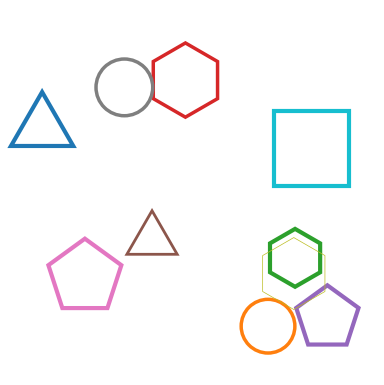[{"shape": "triangle", "thickness": 3, "radius": 0.47, "center": [0.109, 0.668]}, {"shape": "circle", "thickness": 2.5, "radius": 0.35, "center": [0.696, 0.153]}, {"shape": "hexagon", "thickness": 3, "radius": 0.38, "center": [0.766, 0.33]}, {"shape": "hexagon", "thickness": 2.5, "radius": 0.48, "center": [0.482, 0.792]}, {"shape": "pentagon", "thickness": 3, "radius": 0.43, "center": [0.85, 0.174]}, {"shape": "triangle", "thickness": 2, "radius": 0.38, "center": [0.395, 0.377]}, {"shape": "pentagon", "thickness": 3, "radius": 0.5, "center": [0.22, 0.28]}, {"shape": "circle", "thickness": 2.5, "radius": 0.37, "center": [0.323, 0.773]}, {"shape": "hexagon", "thickness": 0.5, "radius": 0.47, "center": [0.763, 0.29]}, {"shape": "square", "thickness": 3, "radius": 0.48, "center": [0.809, 0.615]}]